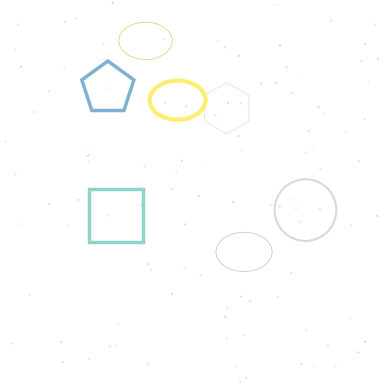[{"shape": "square", "thickness": 2.5, "radius": 0.35, "center": [0.301, 0.441]}, {"shape": "oval", "thickness": 0.5, "radius": 0.36, "center": [0.634, 0.346]}, {"shape": "pentagon", "thickness": 2.5, "radius": 0.36, "center": [0.28, 0.77]}, {"shape": "oval", "thickness": 0.5, "radius": 0.35, "center": [0.378, 0.894]}, {"shape": "circle", "thickness": 1.5, "radius": 0.4, "center": [0.794, 0.454]}, {"shape": "hexagon", "thickness": 0.5, "radius": 0.33, "center": [0.589, 0.719]}, {"shape": "oval", "thickness": 3, "radius": 0.36, "center": [0.461, 0.74]}]